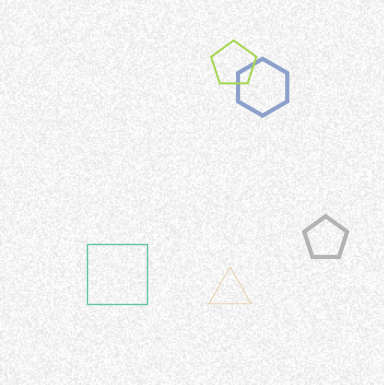[{"shape": "square", "thickness": 1, "radius": 0.39, "center": [0.303, 0.289]}, {"shape": "hexagon", "thickness": 3, "radius": 0.37, "center": [0.682, 0.773]}, {"shape": "pentagon", "thickness": 1.5, "radius": 0.31, "center": [0.607, 0.833]}, {"shape": "triangle", "thickness": 0.5, "radius": 0.32, "center": [0.598, 0.243]}, {"shape": "pentagon", "thickness": 3, "radius": 0.29, "center": [0.846, 0.38]}]